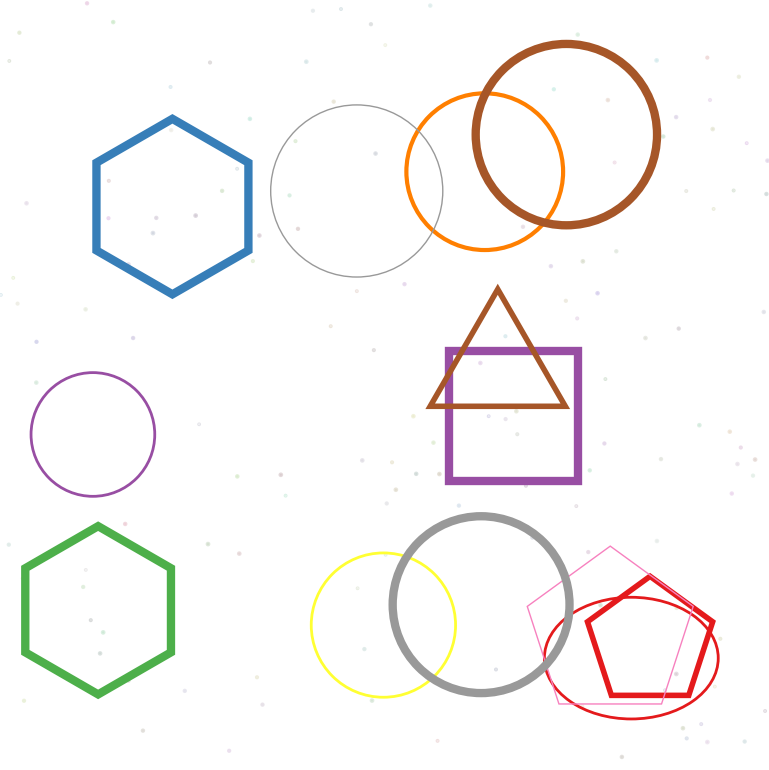[{"shape": "oval", "thickness": 1, "radius": 0.56, "center": [0.82, 0.145]}, {"shape": "pentagon", "thickness": 2, "radius": 0.43, "center": [0.844, 0.166]}, {"shape": "hexagon", "thickness": 3, "radius": 0.57, "center": [0.224, 0.732]}, {"shape": "hexagon", "thickness": 3, "radius": 0.55, "center": [0.127, 0.207]}, {"shape": "circle", "thickness": 1, "radius": 0.4, "center": [0.121, 0.436]}, {"shape": "square", "thickness": 3, "radius": 0.42, "center": [0.667, 0.46]}, {"shape": "circle", "thickness": 1.5, "radius": 0.51, "center": [0.63, 0.777]}, {"shape": "circle", "thickness": 1, "radius": 0.47, "center": [0.498, 0.188]}, {"shape": "circle", "thickness": 3, "radius": 0.59, "center": [0.736, 0.825]}, {"shape": "triangle", "thickness": 2, "radius": 0.51, "center": [0.646, 0.523]}, {"shape": "pentagon", "thickness": 0.5, "radius": 0.57, "center": [0.793, 0.177]}, {"shape": "circle", "thickness": 3, "radius": 0.57, "center": [0.625, 0.215]}, {"shape": "circle", "thickness": 0.5, "radius": 0.56, "center": [0.463, 0.752]}]